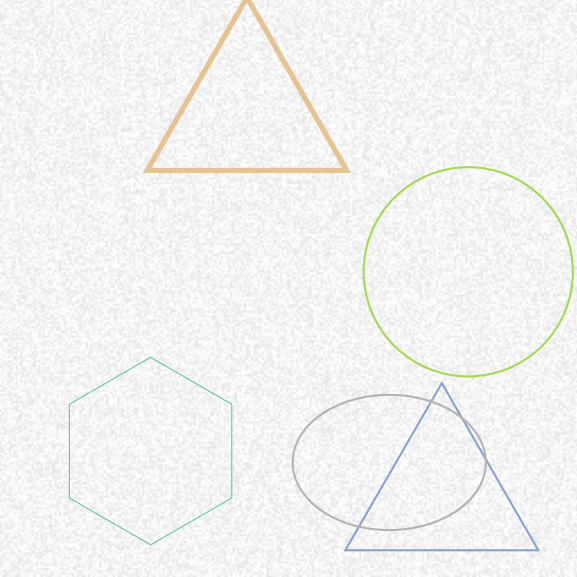[{"shape": "hexagon", "thickness": 0.5, "radius": 0.81, "center": [0.261, 0.218]}, {"shape": "triangle", "thickness": 1, "radius": 0.96, "center": [0.765, 0.143]}, {"shape": "circle", "thickness": 1, "radius": 0.91, "center": [0.811, 0.528]}, {"shape": "triangle", "thickness": 2.5, "radius": 1.0, "center": [0.428, 0.804]}, {"shape": "oval", "thickness": 1, "radius": 0.84, "center": [0.674, 0.198]}]